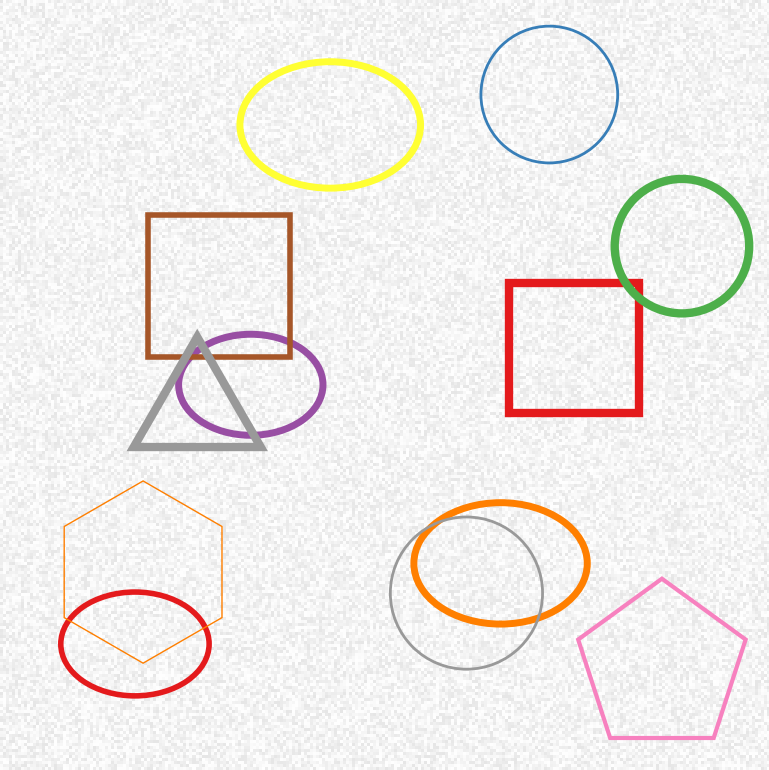[{"shape": "square", "thickness": 3, "radius": 0.42, "center": [0.745, 0.548]}, {"shape": "oval", "thickness": 2, "radius": 0.48, "center": [0.175, 0.164]}, {"shape": "circle", "thickness": 1, "radius": 0.44, "center": [0.713, 0.877]}, {"shape": "circle", "thickness": 3, "radius": 0.44, "center": [0.886, 0.68]}, {"shape": "oval", "thickness": 2.5, "radius": 0.47, "center": [0.326, 0.5]}, {"shape": "hexagon", "thickness": 0.5, "radius": 0.59, "center": [0.186, 0.257]}, {"shape": "oval", "thickness": 2.5, "radius": 0.56, "center": [0.65, 0.268]}, {"shape": "oval", "thickness": 2.5, "radius": 0.59, "center": [0.429, 0.838]}, {"shape": "square", "thickness": 2, "radius": 0.46, "center": [0.284, 0.628]}, {"shape": "pentagon", "thickness": 1.5, "radius": 0.57, "center": [0.86, 0.134]}, {"shape": "triangle", "thickness": 3, "radius": 0.48, "center": [0.256, 0.467]}, {"shape": "circle", "thickness": 1, "radius": 0.49, "center": [0.606, 0.23]}]